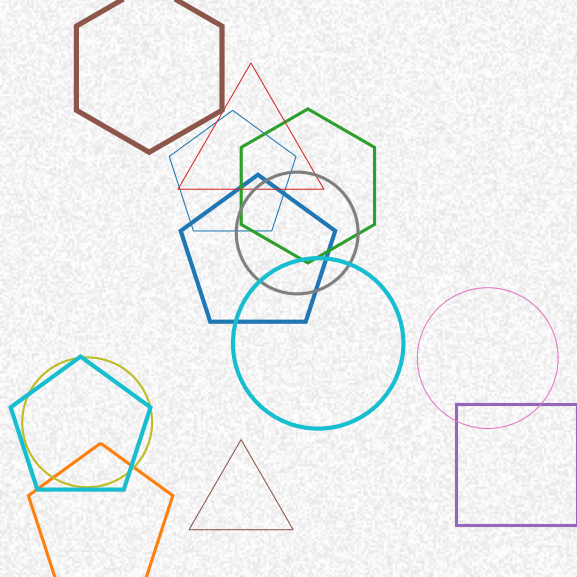[{"shape": "pentagon", "thickness": 2, "radius": 0.7, "center": [0.447, 0.556]}, {"shape": "pentagon", "thickness": 0.5, "radius": 0.58, "center": [0.403, 0.693]}, {"shape": "pentagon", "thickness": 1.5, "radius": 0.66, "center": [0.174, 0.1]}, {"shape": "hexagon", "thickness": 1.5, "radius": 0.67, "center": [0.533, 0.677]}, {"shape": "triangle", "thickness": 0.5, "radius": 0.73, "center": [0.435, 0.744]}, {"shape": "square", "thickness": 1.5, "radius": 0.52, "center": [0.895, 0.195]}, {"shape": "triangle", "thickness": 0.5, "radius": 0.52, "center": [0.417, 0.134]}, {"shape": "hexagon", "thickness": 2.5, "radius": 0.73, "center": [0.258, 0.881]}, {"shape": "circle", "thickness": 0.5, "radius": 0.61, "center": [0.845, 0.379]}, {"shape": "circle", "thickness": 1.5, "radius": 0.53, "center": [0.515, 0.596]}, {"shape": "circle", "thickness": 1, "radius": 0.56, "center": [0.151, 0.268]}, {"shape": "pentagon", "thickness": 2, "radius": 0.64, "center": [0.14, 0.254]}, {"shape": "circle", "thickness": 2, "radius": 0.74, "center": [0.551, 0.405]}]